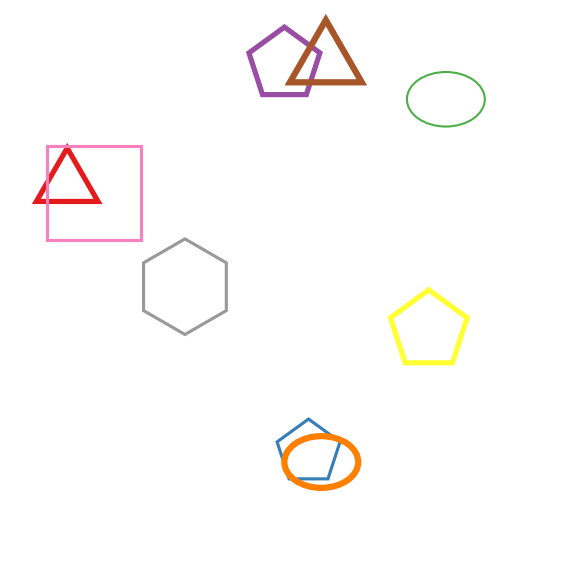[{"shape": "triangle", "thickness": 2.5, "radius": 0.31, "center": [0.116, 0.681]}, {"shape": "pentagon", "thickness": 1.5, "radius": 0.29, "center": [0.534, 0.216]}, {"shape": "oval", "thickness": 1, "radius": 0.34, "center": [0.772, 0.827]}, {"shape": "pentagon", "thickness": 2.5, "radius": 0.32, "center": [0.492, 0.888]}, {"shape": "oval", "thickness": 3, "radius": 0.32, "center": [0.556, 0.199]}, {"shape": "pentagon", "thickness": 2.5, "radius": 0.35, "center": [0.742, 0.427]}, {"shape": "triangle", "thickness": 3, "radius": 0.36, "center": [0.564, 0.893]}, {"shape": "square", "thickness": 1.5, "radius": 0.41, "center": [0.163, 0.665]}, {"shape": "hexagon", "thickness": 1.5, "radius": 0.41, "center": [0.32, 0.503]}]